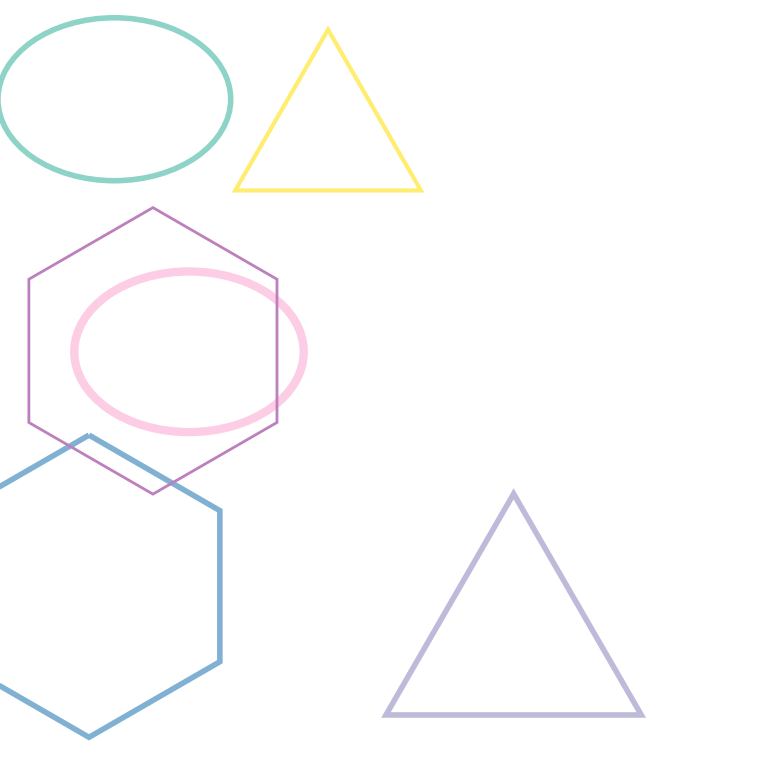[{"shape": "oval", "thickness": 2, "radius": 0.76, "center": [0.148, 0.871]}, {"shape": "triangle", "thickness": 2, "radius": 0.96, "center": [0.667, 0.167]}, {"shape": "hexagon", "thickness": 2, "radius": 0.98, "center": [0.116, 0.239]}, {"shape": "oval", "thickness": 3, "radius": 0.75, "center": [0.245, 0.543]}, {"shape": "hexagon", "thickness": 1, "radius": 0.93, "center": [0.199, 0.544]}, {"shape": "triangle", "thickness": 1.5, "radius": 0.7, "center": [0.426, 0.822]}]